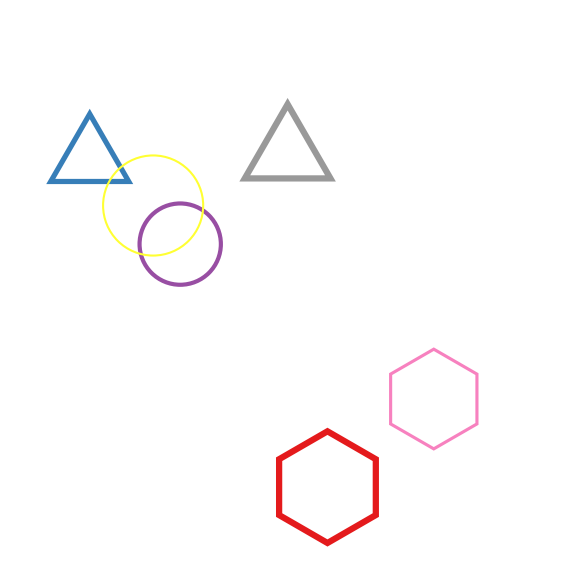[{"shape": "hexagon", "thickness": 3, "radius": 0.48, "center": [0.567, 0.156]}, {"shape": "triangle", "thickness": 2.5, "radius": 0.39, "center": [0.155, 0.724]}, {"shape": "circle", "thickness": 2, "radius": 0.35, "center": [0.312, 0.576]}, {"shape": "circle", "thickness": 1, "radius": 0.43, "center": [0.265, 0.643]}, {"shape": "hexagon", "thickness": 1.5, "radius": 0.43, "center": [0.751, 0.308]}, {"shape": "triangle", "thickness": 3, "radius": 0.43, "center": [0.498, 0.733]}]